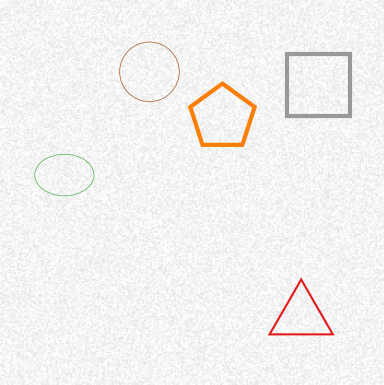[{"shape": "triangle", "thickness": 1.5, "radius": 0.47, "center": [0.782, 0.179]}, {"shape": "oval", "thickness": 0.5, "radius": 0.38, "center": [0.167, 0.545]}, {"shape": "pentagon", "thickness": 3, "radius": 0.44, "center": [0.578, 0.695]}, {"shape": "circle", "thickness": 0.5, "radius": 0.39, "center": [0.388, 0.813]}, {"shape": "square", "thickness": 3, "radius": 0.41, "center": [0.827, 0.779]}]